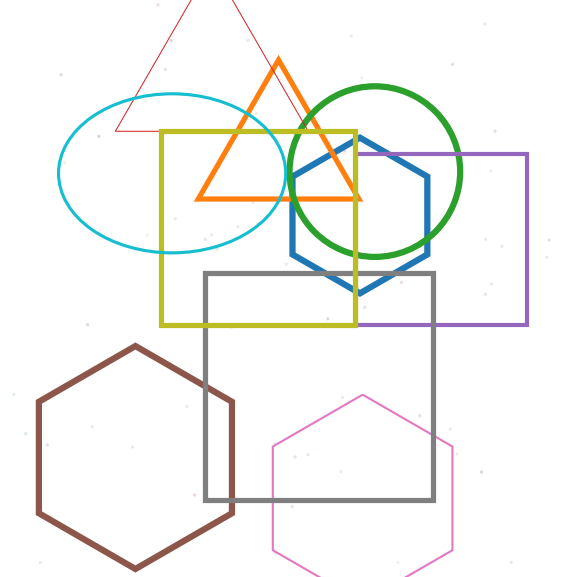[{"shape": "hexagon", "thickness": 3, "radius": 0.67, "center": [0.623, 0.626]}, {"shape": "triangle", "thickness": 2.5, "radius": 0.8, "center": [0.482, 0.735]}, {"shape": "circle", "thickness": 3, "radius": 0.74, "center": [0.649, 0.702]}, {"shape": "triangle", "thickness": 0.5, "radius": 0.96, "center": [0.367, 0.868]}, {"shape": "square", "thickness": 2, "radius": 0.74, "center": [0.765, 0.584]}, {"shape": "hexagon", "thickness": 3, "radius": 0.97, "center": [0.235, 0.207]}, {"shape": "hexagon", "thickness": 1, "radius": 0.9, "center": [0.628, 0.136]}, {"shape": "square", "thickness": 2.5, "radius": 0.98, "center": [0.552, 0.329]}, {"shape": "square", "thickness": 2.5, "radius": 0.84, "center": [0.446, 0.604]}, {"shape": "oval", "thickness": 1.5, "radius": 0.98, "center": [0.298, 0.699]}]